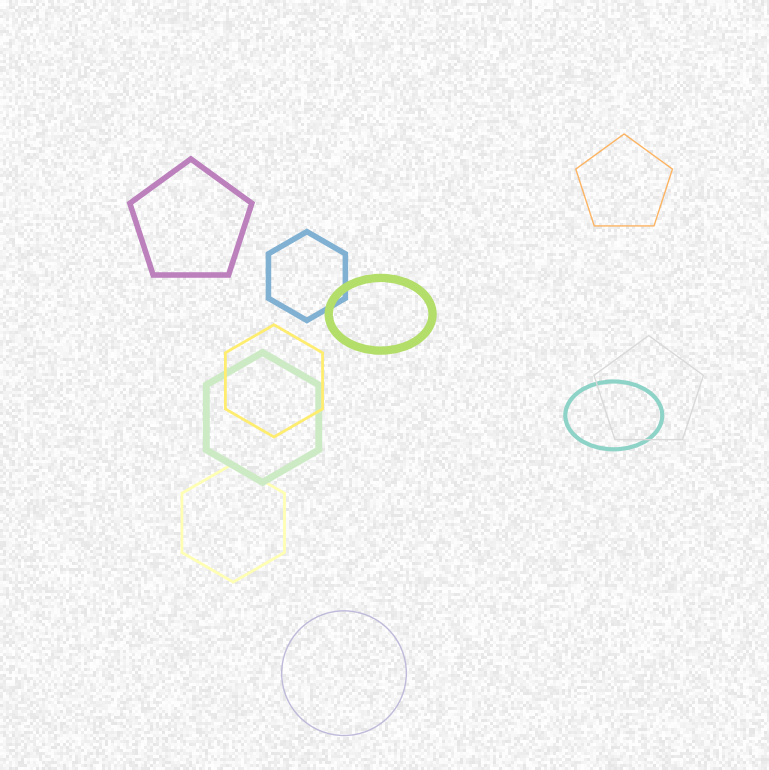[{"shape": "oval", "thickness": 1.5, "radius": 0.31, "center": [0.797, 0.461]}, {"shape": "hexagon", "thickness": 1, "radius": 0.38, "center": [0.303, 0.321]}, {"shape": "circle", "thickness": 0.5, "radius": 0.4, "center": [0.447, 0.126]}, {"shape": "hexagon", "thickness": 2, "radius": 0.29, "center": [0.399, 0.642]}, {"shape": "pentagon", "thickness": 0.5, "radius": 0.33, "center": [0.811, 0.76]}, {"shape": "oval", "thickness": 3, "radius": 0.34, "center": [0.494, 0.592]}, {"shape": "pentagon", "thickness": 0.5, "radius": 0.37, "center": [0.842, 0.489]}, {"shape": "pentagon", "thickness": 2, "radius": 0.42, "center": [0.248, 0.71]}, {"shape": "hexagon", "thickness": 2.5, "radius": 0.42, "center": [0.341, 0.458]}, {"shape": "hexagon", "thickness": 1, "radius": 0.36, "center": [0.356, 0.505]}]